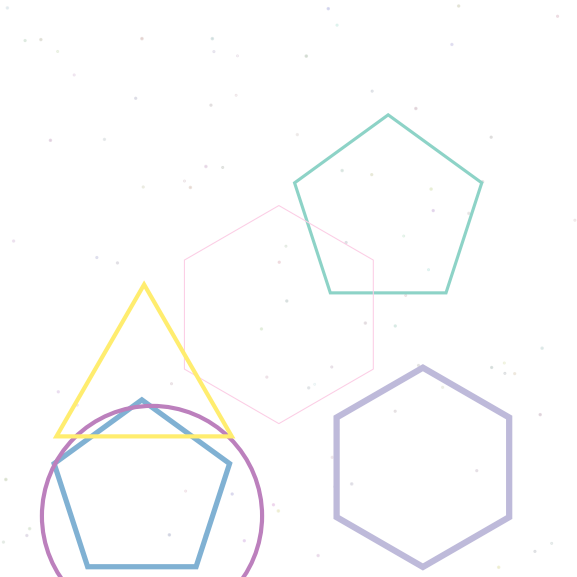[{"shape": "pentagon", "thickness": 1.5, "radius": 0.85, "center": [0.672, 0.63]}, {"shape": "hexagon", "thickness": 3, "radius": 0.86, "center": [0.732, 0.19]}, {"shape": "pentagon", "thickness": 2.5, "radius": 0.8, "center": [0.246, 0.147]}, {"shape": "hexagon", "thickness": 0.5, "radius": 0.94, "center": [0.483, 0.454]}, {"shape": "circle", "thickness": 2, "radius": 0.95, "center": [0.263, 0.106]}, {"shape": "triangle", "thickness": 2, "radius": 0.88, "center": [0.25, 0.331]}]